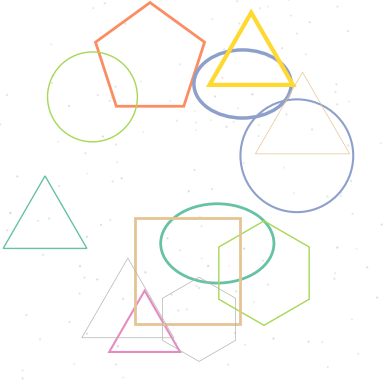[{"shape": "triangle", "thickness": 1, "radius": 0.63, "center": [0.117, 0.417]}, {"shape": "oval", "thickness": 2, "radius": 0.74, "center": [0.564, 0.368]}, {"shape": "pentagon", "thickness": 2, "radius": 0.74, "center": [0.39, 0.844]}, {"shape": "circle", "thickness": 1.5, "radius": 0.73, "center": [0.771, 0.595]}, {"shape": "oval", "thickness": 2.5, "radius": 0.63, "center": [0.63, 0.782]}, {"shape": "triangle", "thickness": 1.5, "radius": 0.53, "center": [0.376, 0.139]}, {"shape": "hexagon", "thickness": 1, "radius": 0.68, "center": [0.686, 0.291]}, {"shape": "circle", "thickness": 1, "radius": 0.58, "center": [0.24, 0.748]}, {"shape": "triangle", "thickness": 3, "radius": 0.63, "center": [0.652, 0.842]}, {"shape": "square", "thickness": 2, "radius": 0.69, "center": [0.487, 0.296]}, {"shape": "triangle", "thickness": 0.5, "radius": 0.71, "center": [0.786, 0.671]}, {"shape": "triangle", "thickness": 0.5, "radius": 0.69, "center": [0.332, 0.192]}, {"shape": "hexagon", "thickness": 0.5, "radius": 0.55, "center": [0.517, 0.171]}]